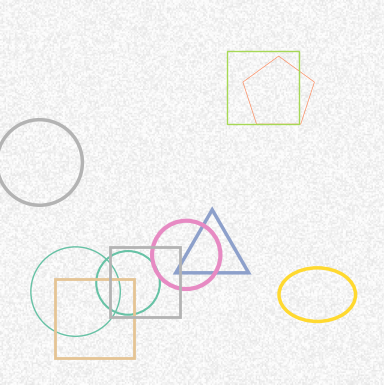[{"shape": "circle", "thickness": 1, "radius": 0.58, "center": [0.196, 0.243]}, {"shape": "circle", "thickness": 1.5, "radius": 0.41, "center": [0.333, 0.265]}, {"shape": "pentagon", "thickness": 0.5, "radius": 0.49, "center": [0.724, 0.757]}, {"shape": "triangle", "thickness": 2.5, "radius": 0.55, "center": [0.551, 0.346]}, {"shape": "circle", "thickness": 3, "radius": 0.44, "center": [0.484, 0.338]}, {"shape": "square", "thickness": 1, "radius": 0.47, "center": [0.683, 0.773]}, {"shape": "oval", "thickness": 2.5, "radius": 0.5, "center": [0.824, 0.235]}, {"shape": "square", "thickness": 2, "radius": 0.51, "center": [0.245, 0.172]}, {"shape": "circle", "thickness": 2.5, "radius": 0.56, "center": [0.103, 0.578]}, {"shape": "square", "thickness": 2, "radius": 0.46, "center": [0.376, 0.268]}]